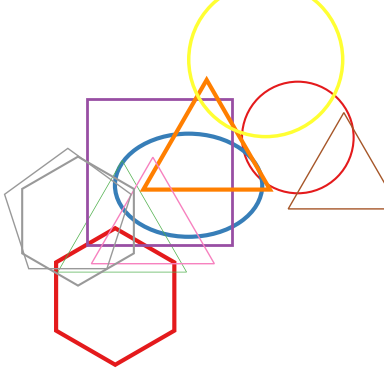[{"shape": "hexagon", "thickness": 3, "radius": 0.89, "center": [0.299, 0.23]}, {"shape": "circle", "thickness": 1.5, "radius": 0.72, "center": [0.774, 0.643]}, {"shape": "oval", "thickness": 3, "radius": 0.96, "center": [0.49, 0.519]}, {"shape": "triangle", "thickness": 0.5, "radius": 0.97, "center": [0.317, 0.39]}, {"shape": "square", "thickness": 2, "radius": 0.95, "center": [0.415, 0.554]}, {"shape": "triangle", "thickness": 3, "radius": 0.95, "center": [0.537, 0.603]}, {"shape": "circle", "thickness": 2.5, "radius": 1.0, "center": [0.69, 0.845]}, {"shape": "triangle", "thickness": 1, "radius": 0.83, "center": [0.893, 0.541]}, {"shape": "triangle", "thickness": 1, "radius": 0.92, "center": [0.397, 0.407]}, {"shape": "hexagon", "thickness": 1.5, "radius": 0.84, "center": [0.203, 0.426]}, {"shape": "pentagon", "thickness": 1, "radius": 0.86, "center": [0.176, 0.442]}]